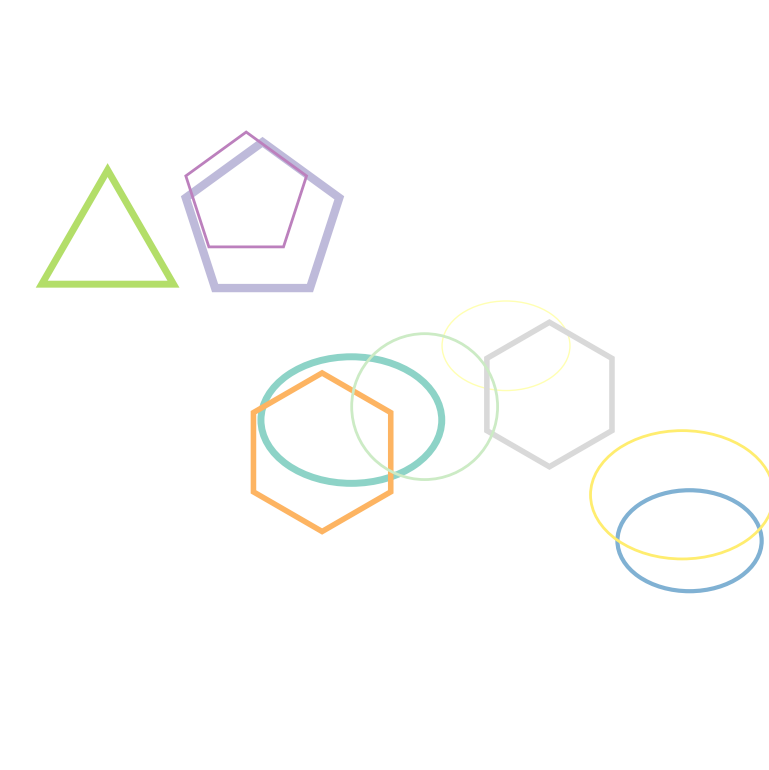[{"shape": "oval", "thickness": 2.5, "radius": 0.59, "center": [0.456, 0.454]}, {"shape": "oval", "thickness": 0.5, "radius": 0.42, "center": [0.657, 0.551]}, {"shape": "pentagon", "thickness": 3, "radius": 0.52, "center": [0.341, 0.711]}, {"shape": "oval", "thickness": 1.5, "radius": 0.47, "center": [0.896, 0.298]}, {"shape": "hexagon", "thickness": 2, "radius": 0.51, "center": [0.418, 0.413]}, {"shape": "triangle", "thickness": 2.5, "radius": 0.49, "center": [0.14, 0.68]}, {"shape": "hexagon", "thickness": 2, "radius": 0.47, "center": [0.714, 0.488]}, {"shape": "pentagon", "thickness": 1, "radius": 0.41, "center": [0.32, 0.746]}, {"shape": "circle", "thickness": 1, "radius": 0.47, "center": [0.551, 0.472]}, {"shape": "oval", "thickness": 1, "radius": 0.6, "center": [0.886, 0.357]}]